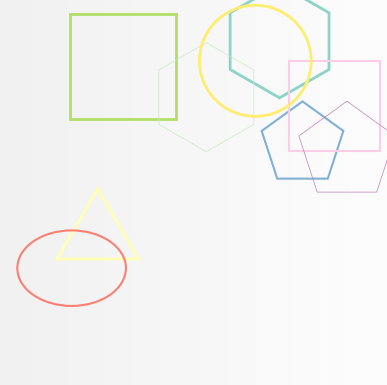[{"shape": "hexagon", "thickness": 2, "radius": 0.74, "center": [0.721, 0.893]}, {"shape": "triangle", "thickness": 2, "radius": 0.61, "center": [0.252, 0.388]}, {"shape": "oval", "thickness": 1.5, "radius": 0.7, "center": [0.185, 0.303]}, {"shape": "pentagon", "thickness": 1.5, "radius": 0.55, "center": [0.781, 0.626]}, {"shape": "square", "thickness": 2, "radius": 0.69, "center": [0.317, 0.827]}, {"shape": "square", "thickness": 1.5, "radius": 0.58, "center": [0.863, 0.724]}, {"shape": "pentagon", "thickness": 0.5, "radius": 0.65, "center": [0.895, 0.607]}, {"shape": "hexagon", "thickness": 0.5, "radius": 0.71, "center": [0.532, 0.748]}, {"shape": "circle", "thickness": 2, "radius": 0.72, "center": [0.659, 0.842]}]